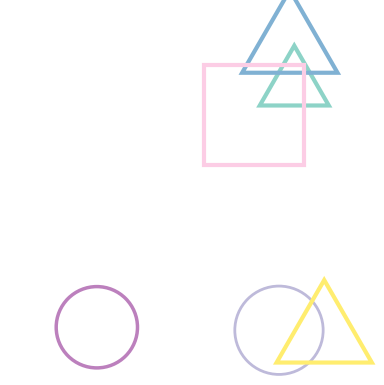[{"shape": "triangle", "thickness": 3, "radius": 0.52, "center": [0.764, 0.778]}, {"shape": "circle", "thickness": 2, "radius": 0.57, "center": [0.725, 0.142]}, {"shape": "triangle", "thickness": 3, "radius": 0.72, "center": [0.753, 0.883]}, {"shape": "square", "thickness": 3, "radius": 0.65, "center": [0.661, 0.702]}, {"shape": "circle", "thickness": 2.5, "radius": 0.53, "center": [0.252, 0.15]}, {"shape": "triangle", "thickness": 3, "radius": 0.71, "center": [0.842, 0.13]}]